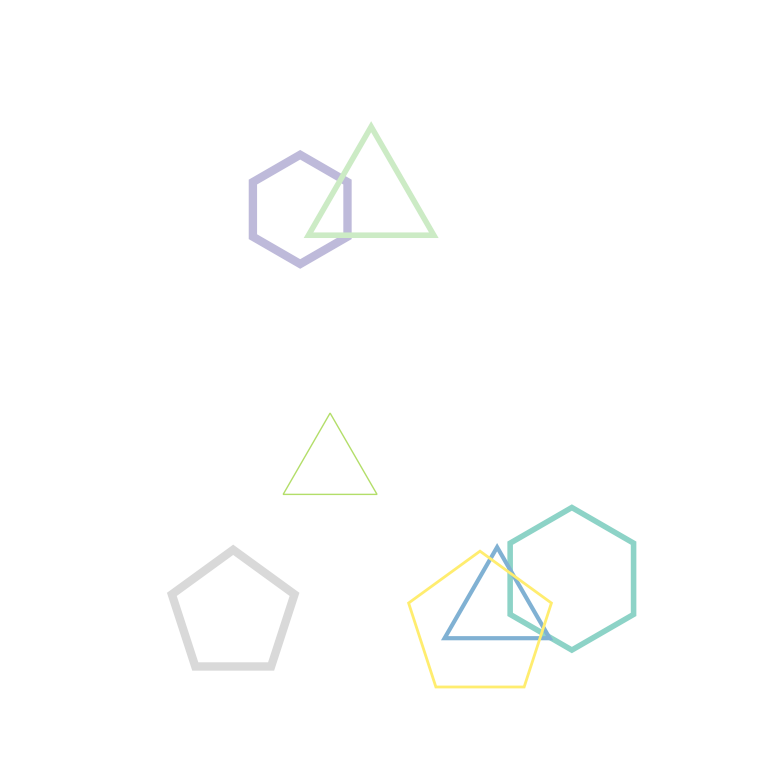[{"shape": "hexagon", "thickness": 2, "radius": 0.46, "center": [0.743, 0.248]}, {"shape": "hexagon", "thickness": 3, "radius": 0.35, "center": [0.39, 0.728]}, {"shape": "triangle", "thickness": 1.5, "radius": 0.39, "center": [0.646, 0.211]}, {"shape": "triangle", "thickness": 0.5, "radius": 0.35, "center": [0.429, 0.393]}, {"shape": "pentagon", "thickness": 3, "radius": 0.42, "center": [0.303, 0.202]}, {"shape": "triangle", "thickness": 2, "radius": 0.47, "center": [0.482, 0.741]}, {"shape": "pentagon", "thickness": 1, "radius": 0.49, "center": [0.623, 0.187]}]